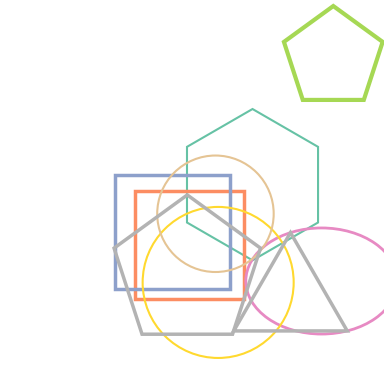[{"shape": "hexagon", "thickness": 1.5, "radius": 0.98, "center": [0.656, 0.52]}, {"shape": "square", "thickness": 2.5, "radius": 0.7, "center": [0.492, 0.364]}, {"shape": "square", "thickness": 2.5, "radius": 0.75, "center": [0.447, 0.397]}, {"shape": "oval", "thickness": 2, "radius": 0.98, "center": [0.835, 0.27]}, {"shape": "pentagon", "thickness": 3, "radius": 0.67, "center": [0.866, 0.85]}, {"shape": "circle", "thickness": 1.5, "radius": 0.98, "center": [0.567, 0.266]}, {"shape": "circle", "thickness": 1.5, "radius": 0.76, "center": [0.56, 0.445]}, {"shape": "triangle", "thickness": 2.5, "radius": 0.85, "center": [0.755, 0.226]}, {"shape": "pentagon", "thickness": 2.5, "radius": 1.0, "center": [0.486, 0.294]}]